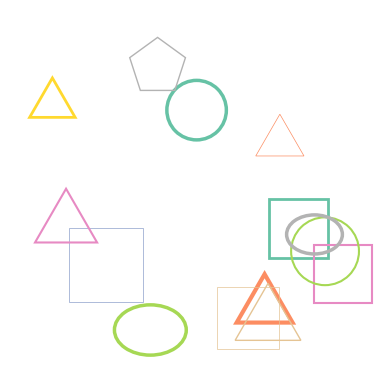[{"shape": "square", "thickness": 2, "radius": 0.38, "center": [0.776, 0.406]}, {"shape": "circle", "thickness": 2.5, "radius": 0.39, "center": [0.511, 0.714]}, {"shape": "triangle", "thickness": 3, "radius": 0.42, "center": [0.687, 0.204]}, {"shape": "triangle", "thickness": 0.5, "radius": 0.36, "center": [0.727, 0.631]}, {"shape": "square", "thickness": 0.5, "radius": 0.48, "center": [0.275, 0.311]}, {"shape": "square", "thickness": 1.5, "radius": 0.38, "center": [0.891, 0.289]}, {"shape": "triangle", "thickness": 1.5, "radius": 0.47, "center": [0.172, 0.417]}, {"shape": "circle", "thickness": 1.5, "radius": 0.44, "center": [0.844, 0.347]}, {"shape": "oval", "thickness": 2.5, "radius": 0.47, "center": [0.391, 0.143]}, {"shape": "triangle", "thickness": 2, "radius": 0.34, "center": [0.136, 0.729]}, {"shape": "triangle", "thickness": 1, "radius": 0.49, "center": [0.696, 0.165]}, {"shape": "square", "thickness": 0.5, "radius": 0.4, "center": [0.645, 0.174]}, {"shape": "oval", "thickness": 2.5, "radius": 0.36, "center": [0.817, 0.391]}, {"shape": "pentagon", "thickness": 1, "radius": 0.38, "center": [0.409, 0.827]}]